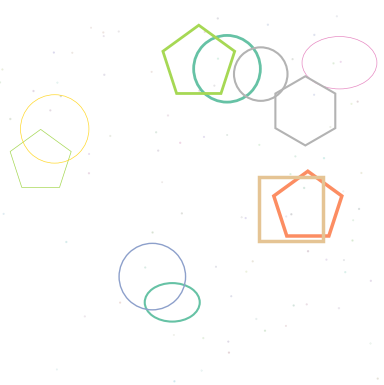[{"shape": "oval", "thickness": 1.5, "radius": 0.36, "center": [0.447, 0.215]}, {"shape": "circle", "thickness": 2, "radius": 0.43, "center": [0.59, 0.821]}, {"shape": "pentagon", "thickness": 2.5, "radius": 0.46, "center": [0.8, 0.462]}, {"shape": "circle", "thickness": 1, "radius": 0.43, "center": [0.396, 0.282]}, {"shape": "oval", "thickness": 0.5, "radius": 0.49, "center": [0.882, 0.837]}, {"shape": "pentagon", "thickness": 2, "radius": 0.49, "center": [0.516, 0.836]}, {"shape": "pentagon", "thickness": 0.5, "radius": 0.42, "center": [0.106, 0.581]}, {"shape": "circle", "thickness": 0.5, "radius": 0.44, "center": [0.142, 0.665]}, {"shape": "square", "thickness": 2.5, "radius": 0.42, "center": [0.757, 0.456]}, {"shape": "circle", "thickness": 1.5, "radius": 0.35, "center": [0.677, 0.808]}, {"shape": "hexagon", "thickness": 1.5, "radius": 0.45, "center": [0.793, 0.712]}]